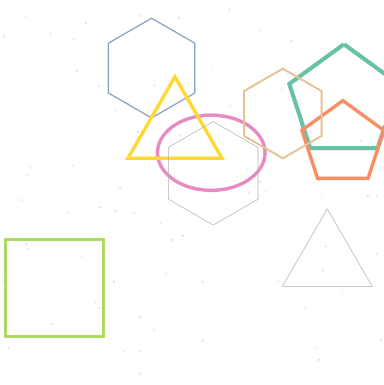[{"shape": "pentagon", "thickness": 3, "radius": 0.75, "center": [0.893, 0.736]}, {"shape": "pentagon", "thickness": 2.5, "radius": 0.56, "center": [0.89, 0.627]}, {"shape": "hexagon", "thickness": 1, "radius": 0.65, "center": [0.394, 0.823]}, {"shape": "oval", "thickness": 2.5, "radius": 0.7, "center": [0.549, 0.603]}, {"shape": "square", "thickness": 2, "radius": 0.63, "center": [0.14, 0.253]}, {"shape": "triangle", "thickness": 2.5, "radius": 0.71, "center": [0.454, 0.659]}, {"shape": "hexagon", "thickness": 1.5, "radius": 0.58, "center": [0.735, 0.705]}, {"shape": "triangle", "thickness": 0.5, "radius": 0.67, "center": [0.85, 0.323]}, {"shape": "hexagon", "thickness": 0.5, "radius": 0.67, "center": [0.554, 0.55]}]